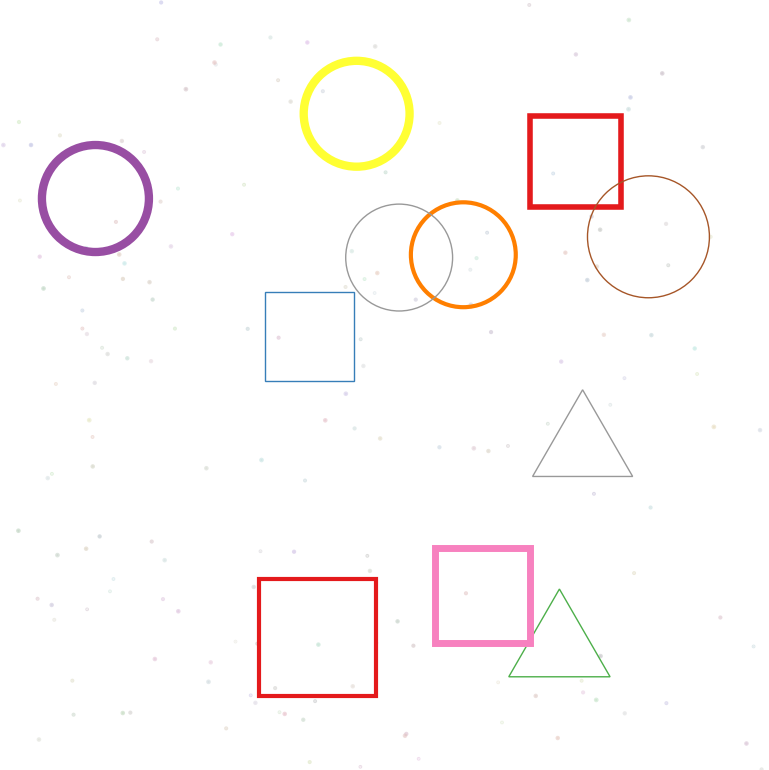[{"shape": "square", "thickness": 2, "radius": 0.3, "center": [0.747, 0.79]}, {"shape": "square", "thickness": 1.5, "radius": 0.38, "center": [0.412, 0.172]}, {"shape": "square", "thickness": 0.5, "radius": 0.29, "center": [0.402, 0.563]}, {"shape": "triangle", "thickness": 0.5, "radius": 0.38, "center": [0.727, 0.159]}, {"shape": "circle", "thickness": 3, "radius": 0.35, "center": [0.124, 0.742]}, {"shape": "circle", "thickness": 1.5, "radius": 0.34, "center": [0.602, 0.669]}, {"shape": "circle", "thickness": 3, "radius": 0.34, "center": [0.463, 0.852]}, {"shape": "circle", "thickness": 0.5, "radius": 0.4, "center": [0.842, 0.692]}, {"shape": "square", "thickness": 2.5, "radius": 0.31, "center": [0.626, 0.226]}, {"shape": "triangle", "thickness": 0.5, "radius": 0.38, "center": [0.757, 0.419]}, {"shape": "circle", "thickness": 0.5, "radius": 0.35, "center": [0.518, 0.666]}]